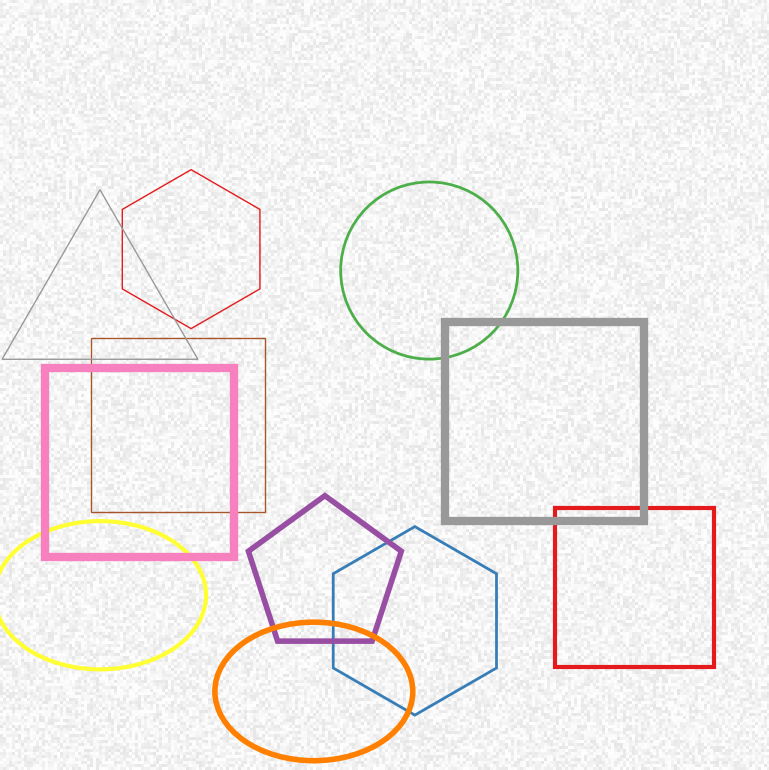[{"shape": "hexagon", "thickness": 0.5, "radius": 0.52, "center": [0.248, 0.676]}, {"shape": "square", "thickness": 1.5, "radius": 0.52, "center": [0.824, 0.237]}, {"shape": "hexagon", "thickness": 1, "radius": 0.61, "center": [0.539, 0.194]}, {"shape": "circle", "thickness": 1, "radius": 0.58, "center": [0.557, 0.649]}, {"shape": "pentagon", "thickness": 2, "radius": 0.52, "center": [0.422, 0.252]}, {"shape": "oval", "thickness": 2, "radius": 0.64, "center": [0.408, 0.102]}, {"shape": "oval", "thickness": 1.5, "radius": 0.69, "center": [0.13, 0.227]}, {"shape": "square", "thickness": 0.5, "radius": 0.56, "center": [0.231, 0.448]}, {"shape": "square", "thickness": 3, "radius": 0.61, "center": [0.181, 0.4]}, {"shape": "square", "thickness": 3, "radius": 0.65, "center": [0.707, 0.452]}, {"shape": "triangle", "thickness": 0.5, "radius": 0.73, "center": [0.13, 0.607]}]